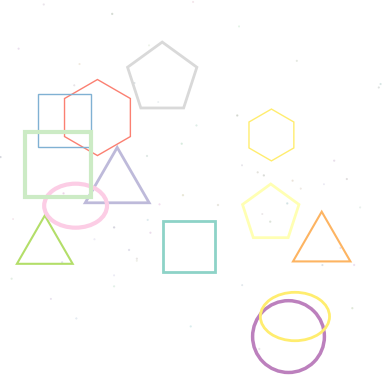[{"shape": "square", "thickness": 2, "radius": 0.33, "center": [0.492, 0.359]}, {"shape": "pentagon", "thickness": 2, "radius": 0.39, "center": [0.703, 0.445]}, {"shape": "triangle", "thickness": 2, "radius": 0.48, "center": [0.304, 0.521]}, {"shape": "hexagon", "thickness": 1, "radius": 0.49, "center": [0.253, 0.695]}, {"shape": "square", "thickness": 1, "radius": 0.35, "center": [0.168, 0.687]}, {"shape": "triangle", "thickness": 1.5, "radius": 0.43, "center": [0.836, 0.364]}, {"shape": "triangle", "thickness": 1.5, "radius": 0.42, "center": [0.116, 0.357]}, {"shape": "oval", "thickness": 3, "radius": 0.41, "center": [0.196, 0.466]}, {"shape": "pentagon", "thickness": 2, "radius": 0.47, "center": [0.421, 0.796]}, {"shape": "circle", "thickness": 2.5, "radius": 0.47, "center": [0.749, 0.126]}, {"shape": "square", "thickness": 3, "radius": 0.42, "center": [0.151, 0.572]}, {"shape": "hexagon", "thickness": 1, "radius": 0.34, "center": [0.705, 0.649]}, {"shape": "oval", "thickness": 2, "radius": 0.45, "center": [0.766, 0.178]}]